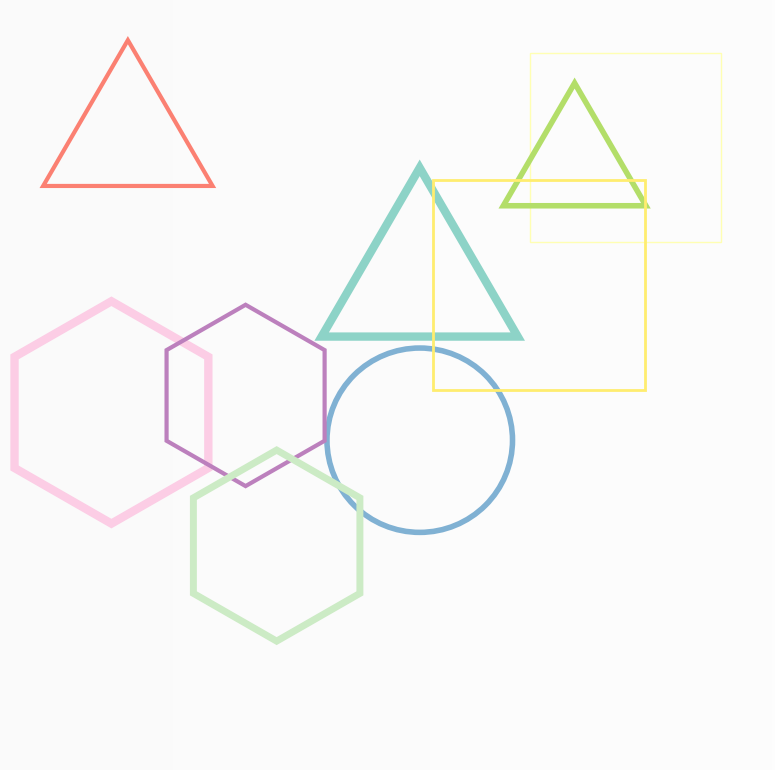[{"shape": "triangle", "thickness": 3, "radius": 0.73, "center": [0.542, 0.636]}, {"shape": "square", "thickness": 0.5, "radius": 0.62, "center": [0.808, 0.808]}, {"shape": "triangle", "thickness": 1.5, "radius": 0.63, "center": [0.165, 0.822]}, {"shape": "circle", "thickness": 2, "radius": 0.6, "center": [0.542, 0.428]}, {"shape": "triangle", "thickness": 2, "radius": 0.53, "center": [0.741, 0.786]}, {"shape": "hexagon", "thickness": 3, "radius": 0.72, "center": [0.144, 0.464]}, {"shape": "hexagon", "thickness": 1.5, "radius": 0.59, "center": [0.317, 0.486]}, {"shape": "hexagon", "thickness": 2.5, "radius": 0.62, "center": [0.357, 0.291]}, {"shape": "square", "thickness": 1, "radius": 0.68, "center": [0.696, 0.63]}]